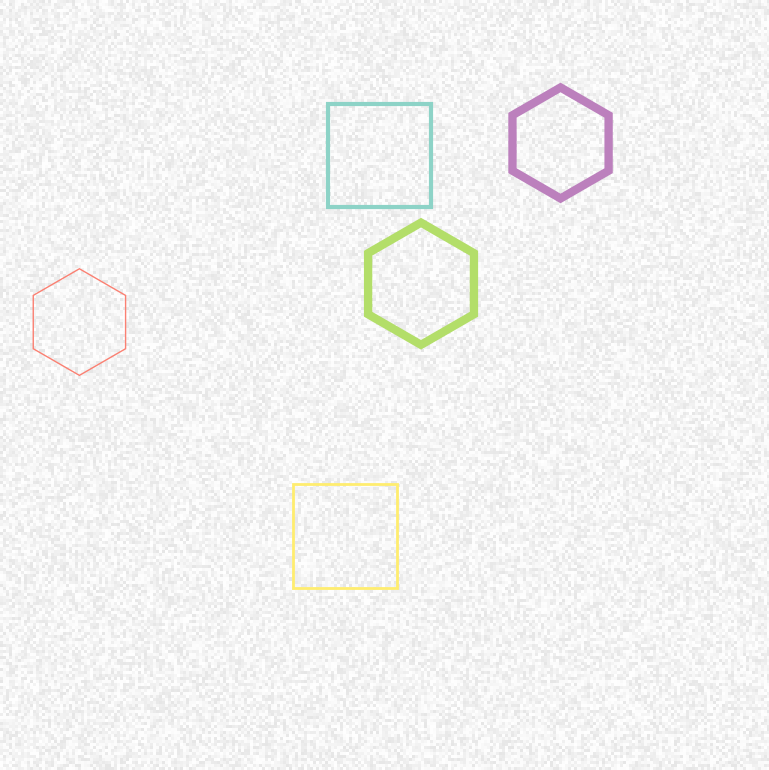[{"shape": "square", "thickness": 1.5, "radius": 0.33, "center": [0.493, 0.798]}, {"shape": "hexagon", "thickness": 0.5, "radius": 0.35, "center": [0.103, 0.582]}, {"shape": "hexagon", "thickness": 3, "radius": 0.4, "center": [0.547, 0.632]}, {"shape": "hexagon", "thickness": 3, "radius": 0.36, "center": [0.728, 0.814]}, {"shape": "square", "thickness": 1, "radius": 0.34, "center": [0.448, 0.304]}]